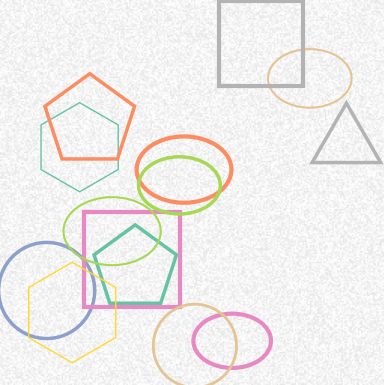[{"shape": "hexagon", "thickness": 1, "radius": 0.58, "center": [0.207, 0.618]}, {"shape": "pentagon", "thickness": 2.5, "radius": 0.56, "center": [0.351, 0.303]}, {"shape": "pentagon", "thickness": 2.5, "radius": 0.61, "center": [0.233, 0.686]}, {"shape": "oval", "thickness": 3, "radius": 0.62, "center": [0.478, 0.559]}, {"shape": "circle", "thickness": 2.5, "radius": 0.62, "center": [0.121, 0.246]}, {"shape": "oval", "thickness": 3, "radius": 0.5, "center": [0.603, 0.115]}, {"shape": "square", "thickness": 3, "radius": 0.62, "center": [0.343, 0.327]}, {"shape": "oval", "thickness": 2.5, "radius": 0.53, "center": [0.466, 0.519]}, {"shape": "oval", "thickness": 1.5, "radius": 0.63, "center": [0.291, 0.4]}, {"shape": "hexagon", "thickness": 1, "radius": 0.65, "center": [0.188, 0.188]}, {"shape": "circle", "thickness": 2, "radius": 0.54, "center": [0.506, 0.102]}, {"shape": "oval", "thickness": 1.5, "radius": 0.54, "center": [0.805, 0.796]}, {"shape": "triangle", "thickness": 2.5, "radius": 0.51, "center": [0.9, 0.629]}, {"shape": "square", "thickness": 3, "radius": 0.55, "center": [0.678, 0.887]}]